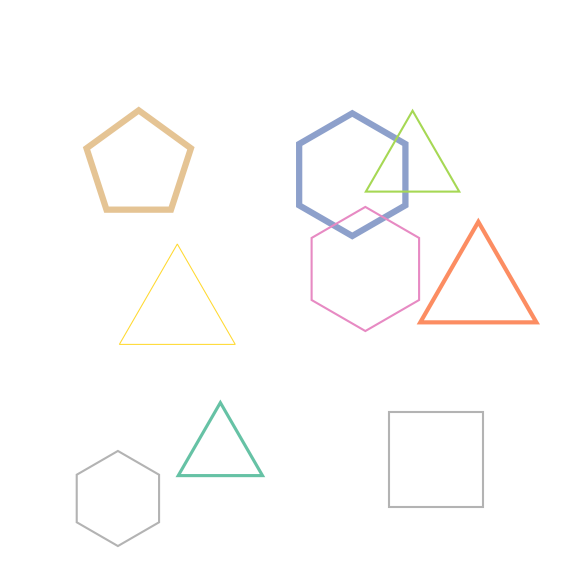[{"shape": "triangle", "thickness": 1.5, "radius": 0.42, "center": [0.382, 0.218]}, {"shape": "triangle", "thickness": 2, "radius": 0.58, "center": [0.828, 0.499]}, {"shape": "hexagon", "thickness": 3, "radius": 0.53, "center": [0.61, 0.697]}, {"shape": "hexagon", "thickness": 1, "radius": 0.54, "center": [0.633, 0.533]}, {"shape": "triangle", "thickness": 1, "radius": 0.47, "center": [0.714, 0.714]}, {"shape": "triangle", "thickness": 0.5, "radius": 0.58, "center": [0.307, 0.461]}, {"shape": "pentagon", "thickness": 3, "radius": 0.48, "center": [0.24, 0.713]}, {"shape": "hexagon", "thickness": 1, "radius": 0.41, "center": [0.204, 0.136]}, {"shape": "square", "thickness": 1, "radius": 0.41, "center": [0.755, 0.203]}]